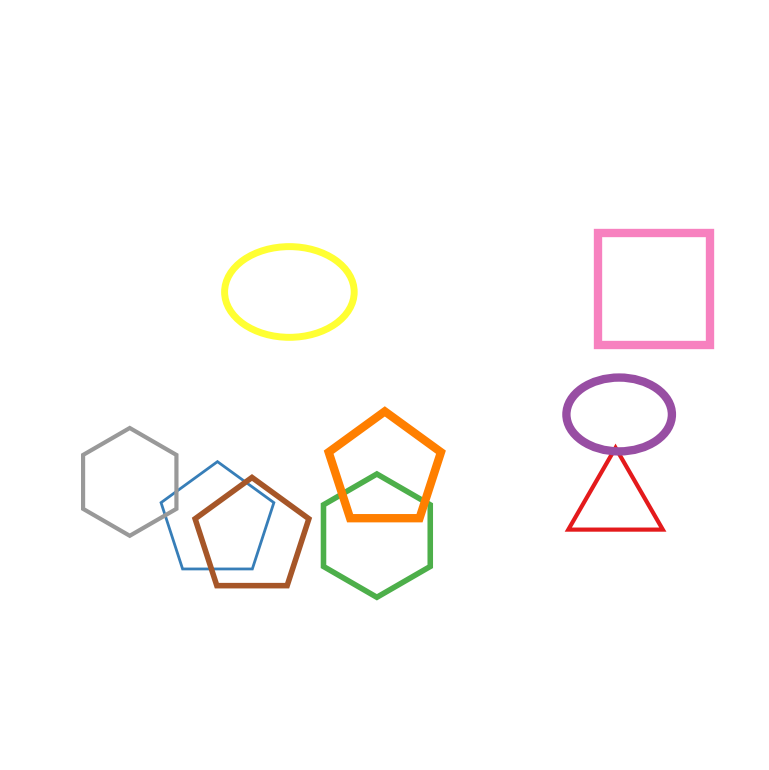[{"shape": "triangle", "thickness": 1.5, "radius": 0.35, "center": [0.799, 0.348]}, {"shape": "pentagon", "thickness": 1, "radius": 0.39, "center": [0.282, 0.323]}, {"shape": "hexagon", "thickness": 2, "radius": 0.4, "center": [0.489, 0.304]}, {"shape": "oval", "thickness": 3, "radius": 0.34, "center": [0.804, 0.462]}, {"shape": "pentagon", "thickness": 3, "radius": 0.38, "center": [0.5, 0.389]}, {"shape": "oval", "thickness": 2.5, "radius": 0.42, "center": [0.376, 0.621]}, {"shape": "pentagon", "thickness": 2, "radius": 0.39, "center": [0.327, 0.302]}, {"shape": "square", "thickness": 3, "radius": 0.37, "center": [0.849, 0.625]}, {"shape": "hexagon", "thickness": 1.5, "radius": 0.35, "center": [0.169, 0.374]}]